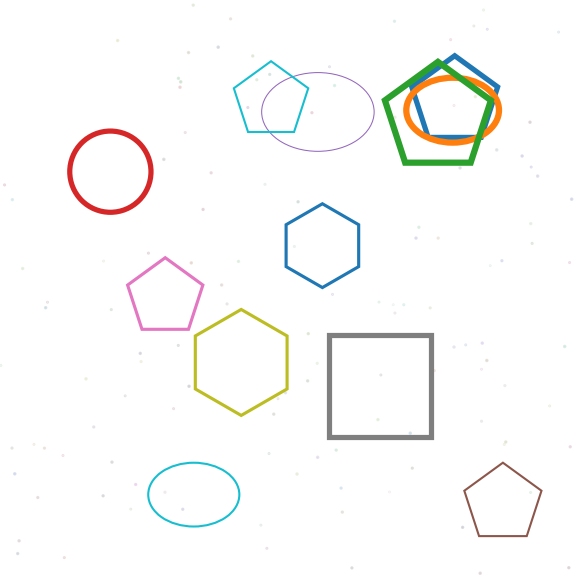[{"shape": "pentagon", "thickness": 2.5, "radius": 0.39, "center": [0.787, 0.824]}, {"shape": "hexagon", "thickness": 1.5, "radius": 0.36, "center": [0.558, 0.574]}, {"shape": "oval", "thickness": 3, "radius": 0.4, "center": [0.784, 0.808]}, {"shape": "pentagon", "thickness": 3, "radius": 0.48, "center": [0.758, 0.796]}, {"shape": "circle", "thickness": 2.5, "radius": 0.35, "center": [0.191, 0.702]}, {"shape": "oval", "thickness": 0.5, "radius": 0.49, "center": [0.55, 0.805]}, {"shape": "pentagon", "thickness": 1, "radius": 0.35, "center": [0.871, 0.128]}, {"shape": "pentagon", "thickness": 1.5, "radius": 0.34, "center": [0.286, 0.484]}, {"shape": "square", "thickness": 2.5, "radius": 0.44, "center": [0.657, 0.331]}, {"shape": "hexagon", "thickness": 1.5, "radius": 0.46, "center": [0.418, 0.372]}, {"shape": "pentagon", "thickness": 1, "radius": 0.34, "center": [0.469, 0.825]}, {"shape": "oval", "thickness": 1, "radius": 0.39, "center": [0.336, 0.143]}]